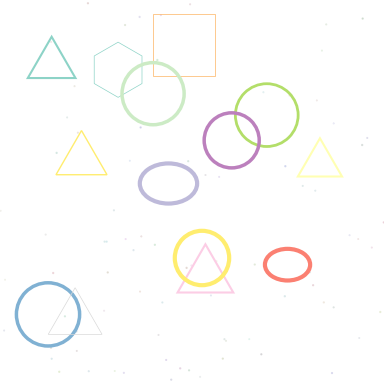[{"shape": "triangle", "thickness": 1.5, "radius": 0.36, "center": [0.134, 0.833]}, {"shape": "hexagon", "thickness": 0.5, "radius": 0.36, "center": [0.307, 0.819]}, {"shape": "triangle", "thickness": 1.5, "radius": 0.33, "center": [0.831, 0.575]}, {"shape": "oval", "thickness": 3, "radius": 0.37, "center": [0.438, 0.523]}, {"shape": "oval", "thickness": 3, "radius": 0.29, "center": [0.747, 0.313]}, {"shape": "circle", "thickness": 2.5, "radius": 0.41, "center": [0.125, 0.183]}, {"shape": "square", "thickness": 0.5, "radius": 0.4, "center": [0.479, 0.884]}, {"shape": "circle", "thickness": 2, "radius": 0.41, "center": [0.693, 0.701]}, {"shape": "triangle", "thickness": 1.5, "radius": 0.42, "center": [0.534, 0.282]}, {"shape": "triangle", "thickness": 0.5, "radius": 0.4, "center": [0.195, 0.172]}, {"shape": "circle", "thickness": 2.5, "radius": 0.36, "center": [0.602, 0.635]}, {"shape": "circle", "thickness": 2.5, "radius": 0.4, "center": [0.398, 0.757]}, {"shape": "triangle", "thickness": 1, "radius": 0.38, "center": [0.212, 0.584]}, {"shape": "circle", "thickness": 3, "radius": 0.35, "center": [0.525, 0.33]}]